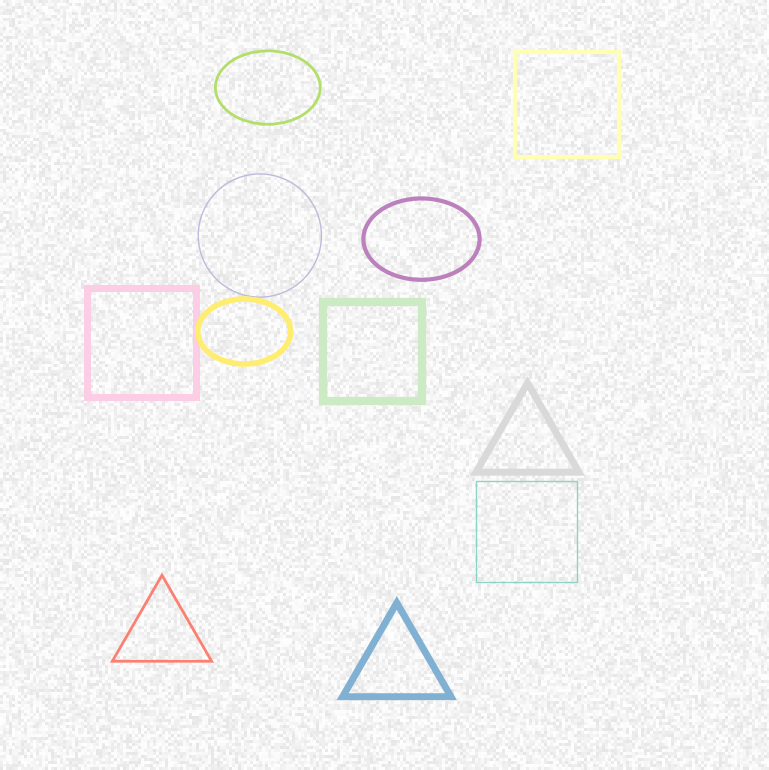[{"shape": "square", "thickness": 0.5, "radius": 0.33, "center": [0.683, 0.31]}, {"shape": "square", "thickness": 1.5, "radius": 0.34, "center": [0.736, 0.865]}, {"shape": "circle", "thickness": 0.5, "radius": 0.4, "center": [0.337, 0.694]}, {"shape": "triangle", "thickness": 1, "radius": 0.37, "center": [0.21, 0.178]}, {"shape": "triangle", "thickness": 2.5, "radius": 0.41, "center": [0.515, 0.136]}, {"shape": "oval", "thickness": 1, "radius": 0.34, "center": [0.348, 0.886]}, {"shape": "square", "thickness": 2.5, "radius": 0.36, "center": [0.184, 0.555]}, {"shape": "triangle", "thickness": 2.5, "radius": 0.39, "center": [0.685, 0.425]}, {"shape": "oval", "thickness": 1.5, "radius": 0.38, "center": [0.547, 0.689]}, {"shape": "square", "thickness": 3, "radius": 0.32, "center": [0.484, 0.544]}, {"shape": "oval", "thickness": 2, "radius": 0.3, "center": [0.317, 0.569]}]